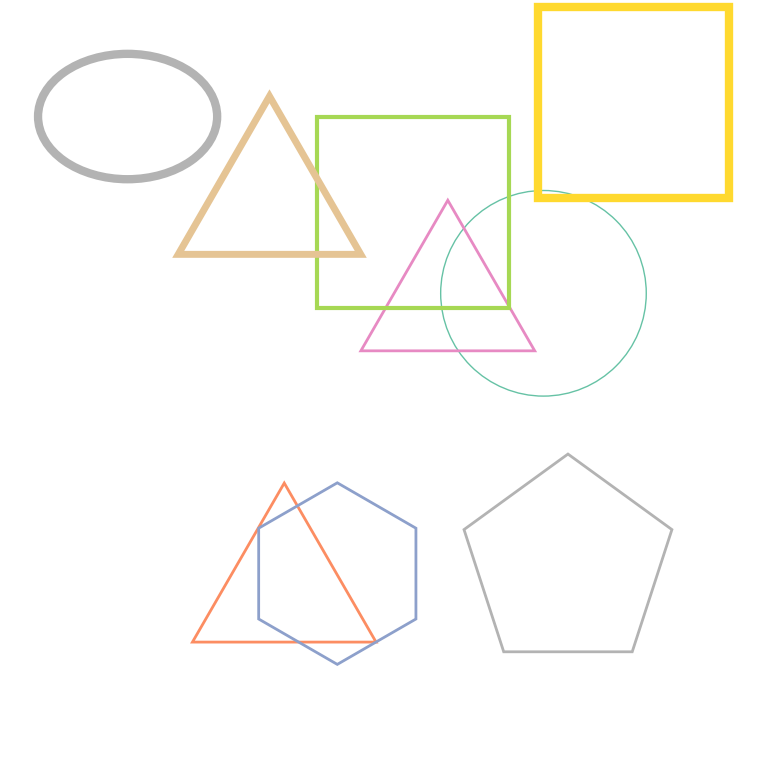[{"shape": "circle", "thickness": 0.5, "radius": 0.67, "center": [0.706, 0.619]}, {"shape": "triangle", "thickness": 1, "radius": 0.69, "center": [0.369, 0.235]}, {"shape": "hexagon", "thickness": 1, "radius": 0.59, "center": [0.438, 0.255]}, {"shape": "triangle", "thickness": 1, "radius": 0.65, "center": [0.582, 0.61]}, {"shape": "square", "thickness": 1.5, "radius": 0.62, "center": [0.536, 0.724]}, {"shape": "square", "thickness": 3, "radius": 0.62, "center": [0.823, 0.867]}, {"shape": "triangle", "thickness": 2.5, "radius": 0.68, "center": [0.35, 0.738]}, {"shape": "pentagon", "thickness": 1, "radius": 0.71, "center": [0.738, 0.268]}, {"shape": "oval", "thickness": 3, "radius": 0.58, "center": [0.166, 0.849]}]